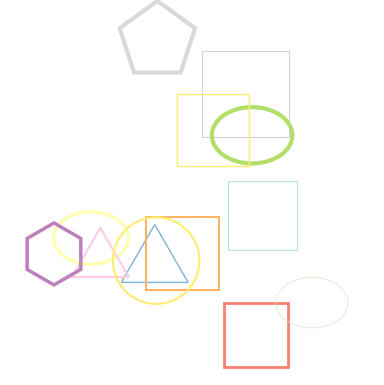[{"shape": "square", "thickness": 0.5, "radius": 0.45, "center": [0.683, 0.439]}, {"shape": "oval", "thickness": 2.5, "radius": 0.49, "center": [0.236, 0.382]}, {"shape": "square", "thickness": 0.5, "radius": 0.56, "center": [0.638, 0.756]}, {"shape": "square", "thickness": 2, "radius": 0.41, "center": [0.666, 0.13]}, {"shape": "triangle", "thickness": 1, "radius": 0.5, "center": [0.402, 0.317]}, {"shape": "square", "thickness": 1.5, "radius": 0.48, "center": [0.474, 0.341]}, {"shape": "oval", "thickness": 3, "radius": 0.52, "center": [0.655, 0.649]}, {"shape": "triangle", "thickness": 1.5, "radius": 0.43, "center": [0.261, 0.323]}, {"shape": "pentagon", "thickness": 3, "radius": 0.51, "center": [0.409, 0.895]}, {"shape": "hexagon", "thickness": 2.5, "radius": 0.4, "center": [0.14, 0.34]}, {"shape": "oval", "thickness": 0.5, "radius": 0.47, "center": [0.81, 0.214]}, {"shape": "circle", "thickness": 1.5, "radius": 0.56, "center": [0.406, 0.323]}, {"shape": "square", "thickness": 1, "radius": 0.47, "center": [0.552, 0.661]}]